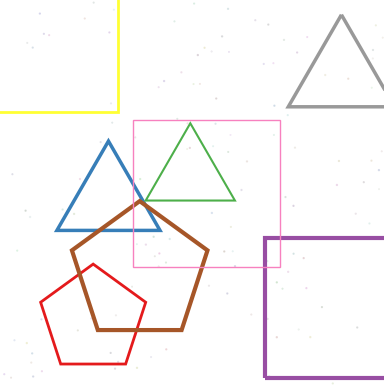[{"shape": "pentagon", "thickness": 2, "radius": 0.72, "center": [0.242, 0.171]}, {"shape": "triangle", "thickness": 2.5, "radius": 0.77, "center": [0.282, 0.479]}, {"shape": "triangle", "thickness": 1.5, "radius": 0.67, "center": [0.494, 0.546]}, {"shape": "square", "thickness": 3, "radius": 0.91, "center": [0.872, 0.2]}, {"shape": "square", "thickness": 2, "radius": 0.91, "center": [0.124, 0.892]}, {"shape": "pentagon", "thickness": 3, "radius": 0.93, "center": [0.363, 0.292]}, {"shape": "square", "thickness": 1, "radius": 0.95, "center": [0.536, 0.498]}, {"shape": "triangle", "thickness": 2.5, "radius": 0.8, "center": [0.887, 0.802]}]